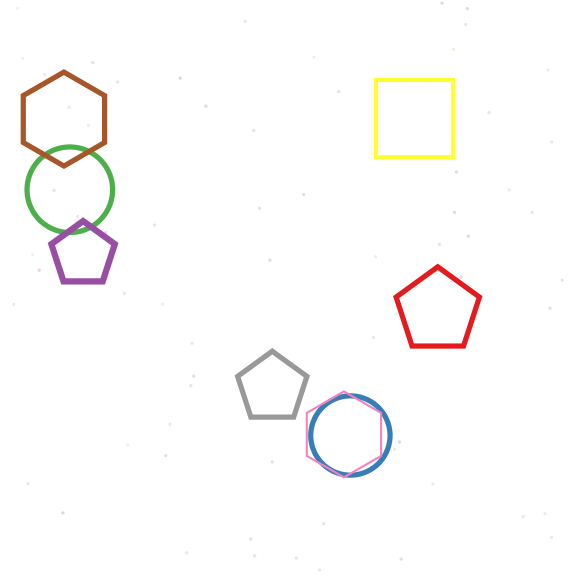[{"shape": "pentagon", "thickness": 2.5, "radius": 0.38, "center": [0.758, 0.461]}, {"shape": "circle", "thickness": 2.5, "radius": 0.34, "center": [0.607, 0.245]}, {"shape": "circle", "thickness": 2.5, "radius": 0.37, "center": [0.121, 0.671]}, {"shape": "pentagon", "thickness": 3, "radius": 0.29, "center": [0.144, 0.559]}, {"shape": "square", "thickness": 2, "radius": 0.34, "center": [0.717, 0.794]}, {"shape": "hexagon", "thickness": 2.5, "radius": 0.41, "center": [0.111, 0.793]}, {"shape": "hexagon", "thickness": 1, "radius": 0.37, "center": [0.596, 0.247]}, {"shape": "pentagon", "thickness": 2.5, "radius": 0.32, "center": [0.471, 0.328]}]